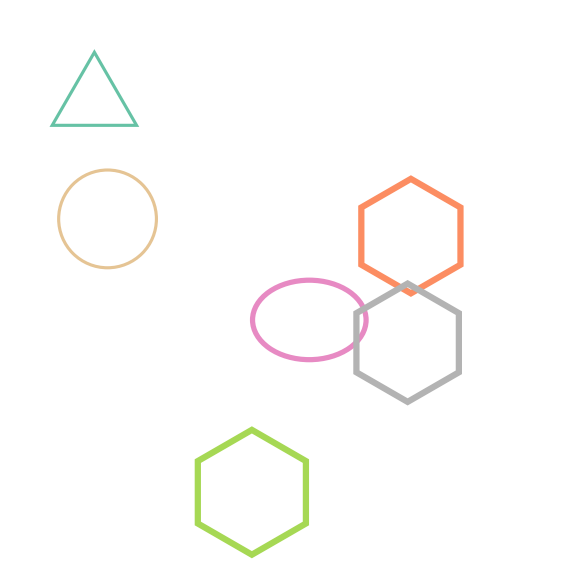[{"shape": "triangle", "thickness": 1.5, "radius": 0.42, "center": [0.163, 0.824]}, {"shape": "hexagon", "thickness": 3, "radius": 0.5, "center": [0.712, 0.59]}, {"shape": "oval", "thickness": 2.5, "radius": 0.49, "center": [0.536, 0.445]}, {"shape": "hexagon", "thickness": 3, "radius": 0.54, "center": [0.436, 0.147]}, {"shape": "circle", "thickness": 1.5, "radius": 0.42, "center": [0.186, 0.62]}, {"shape": "hexagon", "thickness": 3, "radius": 0.51, "center": [0.706, 0.406]}]